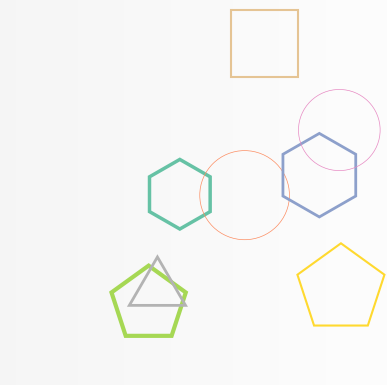[{"shape": "hexagon", "thickness": 2.5, "radius": 0.45, "center": [0.464, 0.496]}, {"shape": "circle", "thickness": 0.5, "radius": 0.58, "center": [0.631, 0.493]}, {"shape": "hexagon", "thickness": 2, "radius": 0.54, "center": [0.824, 0.545]}, {"shape": "circle", "thickness": 0.5, "radius": 0.53, "center": [0.876, 0.662]}, {"shape": "pentagon", "thickness": 3, "radius": 0.5, "center": [0.384, 0.209]}, {"shape": "pentagon", "thickness": 1.5, "radius": 0.59, "center": [0.88, 0.25]}, {"shape": "square", "thickness": 1.5, "radius": 0.44, "center": [0.683, 0.886]}, {"shape": "triangle", "thickness": 2, "radius": 0.42, "center": [0.406, 0.249]}]